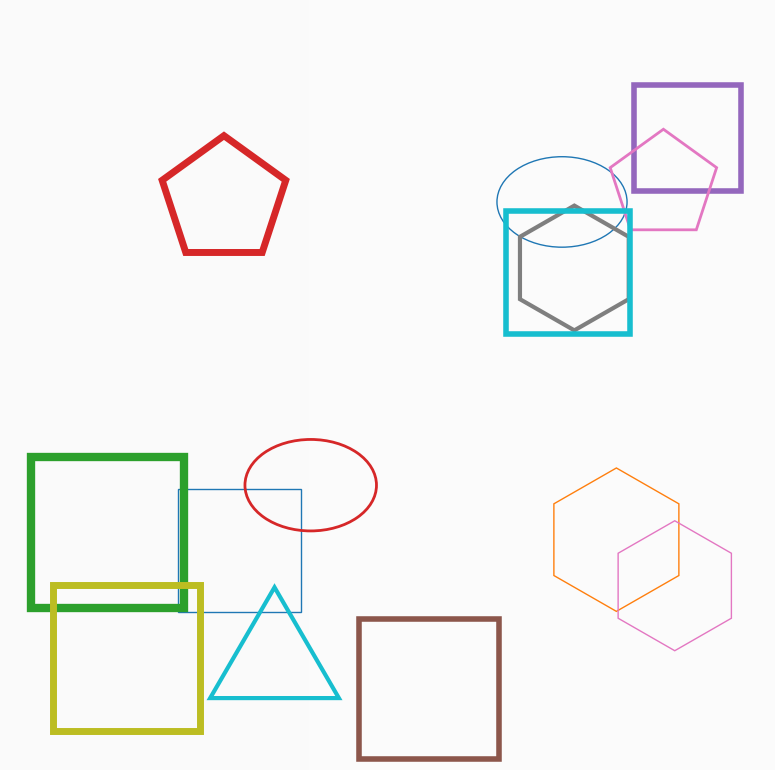[{"shape": "oval", "thickness": 0.5, "radius": 0.42, "center": [0.725, 0.738]}, {"shape": "square", "thickness": 0.5, "radius": 0.4, "center": [0.309, 0.285]}, {"shape": "hexagon", "thickness": 0.5, "radius": 0.47, "center": [0.795, 0.299]}, {"shape": "square", "thickness": 3, "radius": 0.49, "center": [0.139, 0.309]}, {"shape": "oval", "thickness": 1, "radius": 0.42, "center": [0.401, 0.37]}, {"shape": "pentagon", "thickness": 2.5, "radius": 0.42, "center": [0.289, 0.74]}, {"shape": "square", "thickness": 2, "radius": 0.35, "center": [0.887, 0.821]}, {"shape": "square", "thickness": 2, "radius": 0.45, "center": [0.554, 0.105]}, {"shape": "hexagon", "thickness": 0.5, "radius": 0.42, "center": [0.871, 0.239]}, {"shape": "pentagon", "thickness": 1, "radius": 0.36, "center": [0.856, 0.76]}, {"shape": "hexagon", "thickness": 1.5, "radius": 0.41, "center": [0.741, 0.652]}, {"shape": "square", "thickness": 2.5, "radius": 0.47, "center": [0.163, 0.146]}, {"shape": "triangle", "thickness": 1.5, "radius": 0.48, "center": [0.354, 0.141]}, {"shape": "square", "thickness": 2, "radius": 0.4, "center": [0.733, 0.646]}]